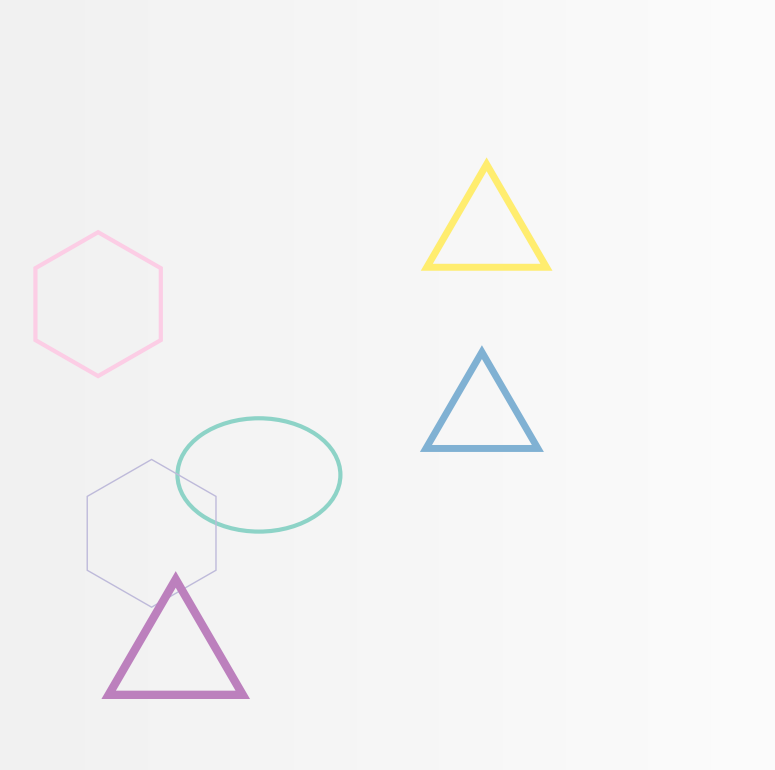[{"shape": "oval", "thickness": 1.5, "radius": 0.53, "center": [0.334, 0.383]}, {"shape": "hexagon", "thickness": 0.5, "radius": 0.48, "center": [0.196, 0.307]}, {"shape": "triangle", "thickness": 2.5, "radius": 0.42, "center": [0.622, 0.459]}, {"shape": "hexagon", "thickness": 1.5, "radius": 0.47, "center": [0.127, 0.605]}, {"shape": "triangle", "thickness": 3, "radius": 0.5, "center": [0.227, 0.148]}, {"shape": "triangle", "thickness": 2.5, "radius": 0.45, "center": [0.628, 0.697]}]